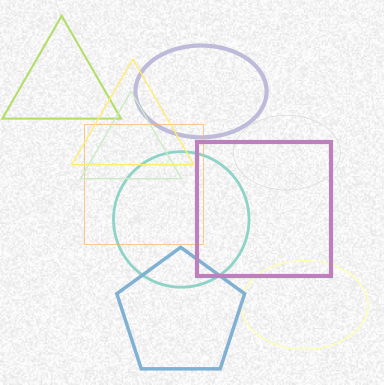[{"shape": "circle", "thickness": 2, "radius": 0.88, "center": [0.471, 0.43]}, {"shape": "oval", "thickness": 1, "radius": 0.82, "center": [0.791, 0.208]}, {"shape": "oval", "thickness": 3, "radius": 0.85, "center": [0.522, 0.763]}, {"shape": "pentagon", "thickness": 2.5, "radius": 0.87, "center": [0.469, 0.183]}, {"shape": "square", "thickness": 0.5, "radius": 0.78, "center": [0.373, 0.522]}, {"shape": "triangle", "thickness": 1.5, "radius": 0.89, "center": [0.16, 0.781]}, {"shape": "oval", "thickness": 0.5, "radius": 0.69, "center": [0.745, 0.603]}, {"shape": "square", "thickness": 3, "radius": 0.87, "center": [0.685, 0.458]}, {"shape": "triangle", "thickness": 1, "radius": 0.76, "center": [0.34, 0.612]}, {"shape": "triangle", "thickness": 1, "radius": 0.92, "center": [0.345, 0.664]}]